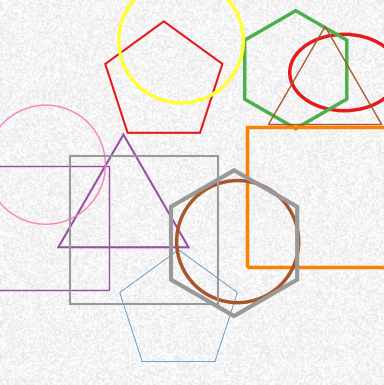[{"shape": "pentagon", "thickness": 1.5, "radius": 0.8, "center": [0.426, 0.784]}, {"shape": "oval", "thickness": 2.5, "radius": 0.71, "center": [0.894, 0.812]}, {"shape": "pentagon", "thickness": 0.5, "radius": 0.8, "center": [0.464, 0.191]}, {"shape": "hexagon", "thickness": 2.5, "radius": 0.77, "center": [0.768, 0.819]}, {"shape": "triangle", "thickness": 1.5, "radius": 0.98, "center": [0.321, 0.455]}, {"shape": "square", "thickness": 1, "radius": 0.8, "center": [0.121, 0.408]}, {"shape": "square", "thickness": 2.5, "radius": 0.91, "center": [0.823, 0.489]}, {"shape": "circle", "thickness": 2.5, "radius": 0.81, "center": [0.47, 0.895]}, {"shape": "triangle", "thickness": 1, "radius": 0.85, "center": [0.844, 0.761]}, {"shape": "circle", "thickness": 2.5, "radius": 0.79, "center": [0.617, 0.372]}, {"shape": "circle", "thickness": 1, "radius": 0.77, "center": [0.119, 0.572]}, {"shape": "hexagon", "thickness": 3, "radius": 0.95, "center": [0.608, 0.368]}, {"shape": "square", "thickness": 1.5, "radius": 0.96, "center": [0.373, 0.401]}]